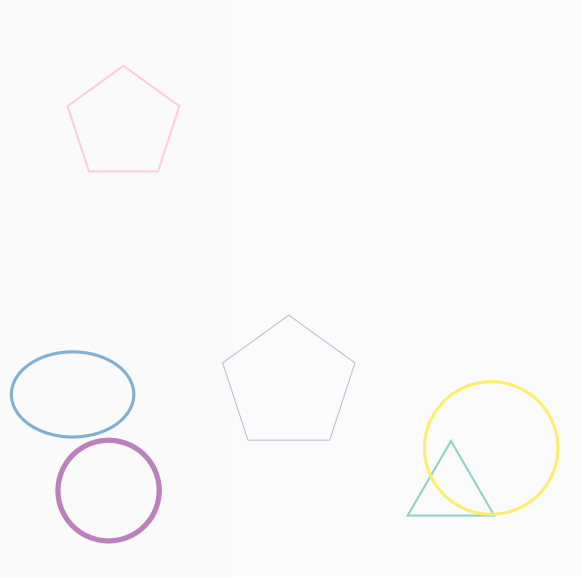[{"shape": "triangle", "thickness": 1, "radius": 0.43, "center": [0.776, 0.149]}, {"shape": "pentagon", "thickness": 0.5, "radius": 0.6, "center": [0.497, 0.334]}, {"shape": "oval", "thickness": 1.5, "radius": 0.53, "center": [0.125, 0.316]}, {"shape": "pentagon", "thickness": 1, "radius": 0.51, "center": [0.212, 0.784]}, {"shape": "circle", "thickness": 2.5, "radius": 0.44, "center": [0.187, 0.15]}, {"shape": "circle", "thickness": 1.5, "radius": 0.57, "center": [0.845, 0.223]}]